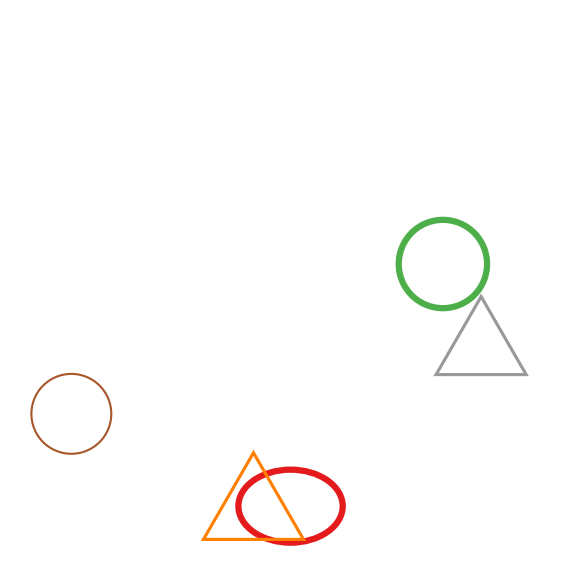[{"shape": "oval", "thickness": 3, "radius": 0.45, "center": [0.503, 0.123]}, {"shape": "circle", "thickness": 3, "radius": 0.38, "center": [0.767, 0.542]}, {"shape": "triangle", "thickness": 1.5, "radius": 0.5, "center": [0.439, 0.115]}, {"shape": "circle", "thickness": 1, "radius": 0.35, "center": [0.124, 0.283]}, {"shape": "triangle", "thickness": 1.5, "radius": 0.45, "center": [0.833, 0.396]}]